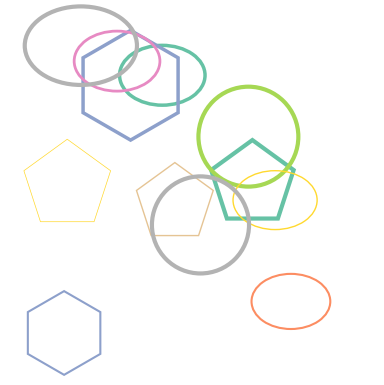[{"shape": "oval", "thickness": 2.5, "radius": 0.55, "center": [0.422, 0.804]}, {"shape": "pentagon", "thickness": 3, "radius": 0.56, "center": [0.656, 0.524]}, {"shape": "oval", "thickness": 1.5, "radius": 0.51, "center": [0.756, 0.217]}, {"shape": "hexagon", "thickness": 1.5, "radius": 0.54, "center": [0.166, 0.135]}, {"shape": "hexagon", "thickness": 2.5, "radius": 0.71, "center": [0.339, 0.779]}, {"shape": "oval", "thickness": 2, "radius": 0.56, "center": [0.304, 0.841]}, {"shape": "circle", "thickness": 3, "radius": 0.65, "center": [0.645, 0.645]}, {"shape": "oval", "thickness": 1, "radius": 0.55, "center": [0.715, 0.48]}, {"shape": "pentagon", "thickness": 0.5, "radius": 0.59, "center": [0.175, 0.52]}, {"shape": "pentagon", "thickness": 1, "radius": 0.52, "center": [0.454, 0.473]}, {"shape": "circle", "thickness": 3, "radius": 0.63, "center": [0.521, 0.416]}, {"shape": "oval", "thickness": 3, "radius": 0.73, "center": [0.21, 0.881]}]